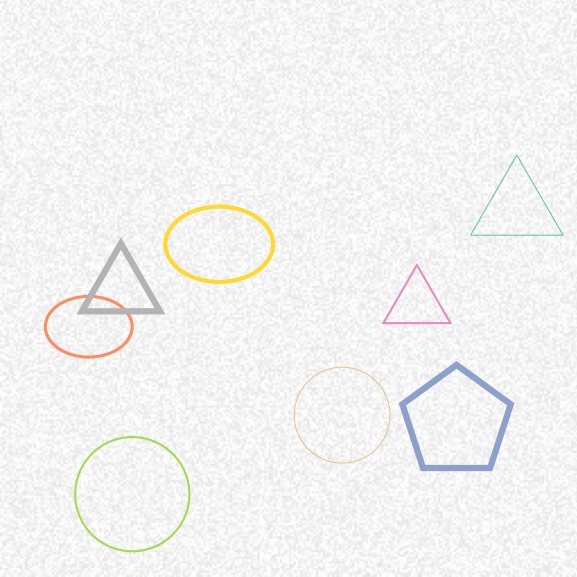[{"shape": "triangle", "thickness": 0.5, "radius": 0.46, "center": [0.895, 0.638]}, {"shape": "oval", "thickness": 1.5, "radius": 0.38, "center": [0.154, 0.433]}, {"shape": "pentagon", "thickness": 3, "radius": 0.49, "center": [0.791, 0.269]}, {"shape": "triangle", "thickness": 1, "radius": 0.34, "center": [0.722, 0.473]}, {"shape": "circle", "thickness": 1, "radius": 0.49, "center": [0.229, 0.143]}, {"shape": "oval", "thickness": 2, "radius": 0.47, "center": [0.38, 0.576]}, {"shape": "circle", "thickness": 0.5, "radius": 0.41, "center": [0.592, 0.28]}, {"shape": "triangle", "thickness": 3, "radius": 0.39, "center": [0.209, 0.499]}]